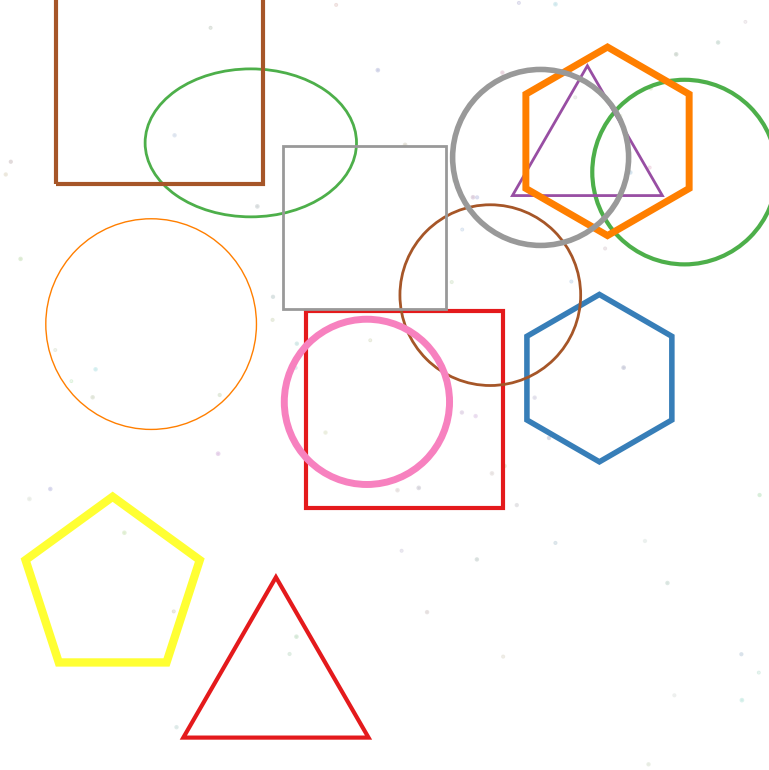[{"shape": "triangle", "thickness": 1.5, "radius": 0.69, "center": [0.358, 0.112]}, {"shape": "square", "thickness": 1.5, "radius": 0.64, "center": [0.525, 0.468]}, {"shape": "hexagon", "thickness": 2, "radius": 0.54, "center": [0.778, 0.509]}, {"shape": "oval", "thickness": 1, "radius": 0.69, "center": [0.326, 0.814]}, {"shape": "circle", "thickness": 1.5, "radius": 0.6, "center": [0.889, 0.777]}, {"shape": "triangle", "thickness": 1, "radius": 0.56, "center": [0.763, 0.802]}, {"shape": "hexagon", "thickness": 2.5, "radius": 0.61, "center": [0.789, 0.816]}, {"shape": "circle", "thickness": 0.5, "radius": 0.68, "center": [0.196, 0.579]}, {"shape": "pentagon", "thickness": 3, "radius": 0.59, "center": [0.146, 0.236]}, {"shape": "square", "thickness": 1.5, "radius": 0.67, "center": [0.207, 0.895]}, {"shape": "circle", "thickness": 1, "radius": 0.59, "center": [0.637, 0.617]}, {"shape": "circle", "thickness": 2.5, "radius": 0.54, "center": [0.477, 0.478]}, {"shape": "circle", "thickness": 2, "radius": 0.57, "center": [0.702, 0.796]}, {"shape": "square", "thickness": 1, "radius": 0.53, "center": [0.473, 0.705]}]